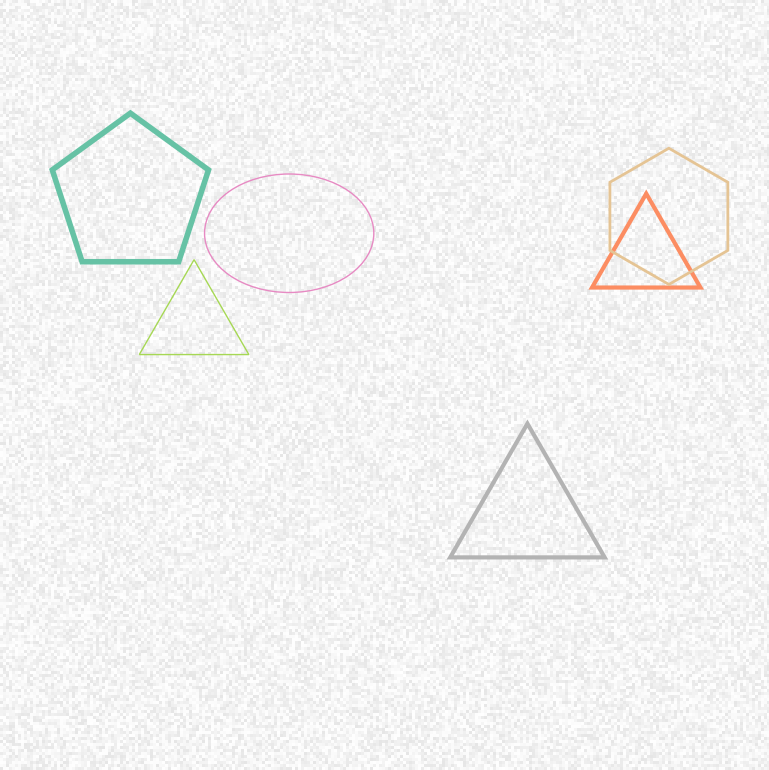[{"shape": "pentagon", "thickness": 2, "radius": 0.53, "center": [0.169, 0.746]}, {"shape": "triangle", "thickness": 1.5, "radius": 0.41, "center": [0.839, 0.667]}, {"shape": "oval", "thickness": 0.5, "radius": 0.55, "center": [0.376, 0.697]}, {"shape": "triangle", "thickness": 0.5, "radius": 0.41, "center": [0.252, 0.581]}, {"shape": "hexagon", "thickness": 1, "radius": 0.44, "center": [0.869, 0.719]}, {"shape": "triangle", "thickness": 1.5, "radius": 0.58, "center": [0.685, 0.334]}]